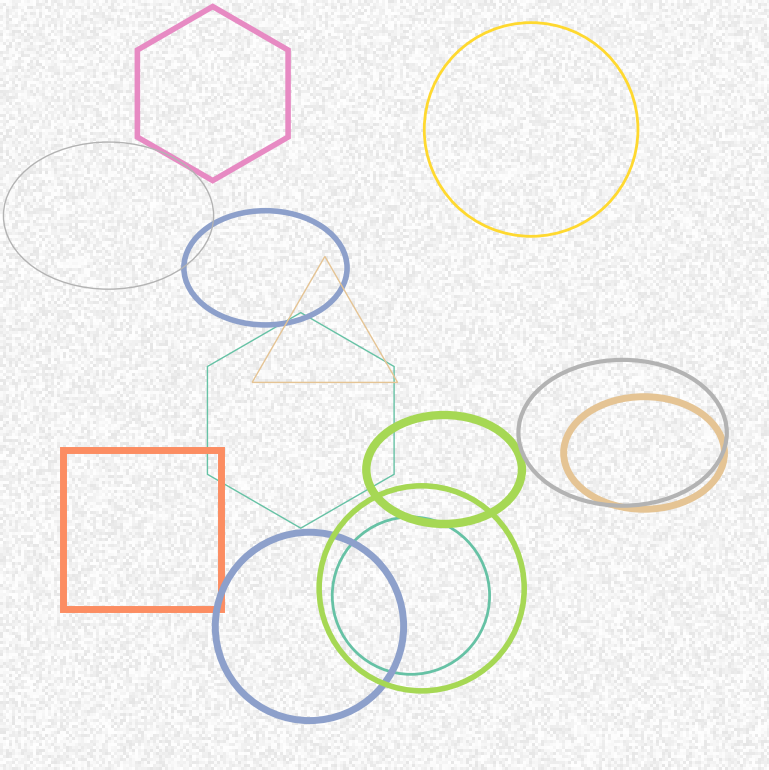[{"shape": "hexagon", "thickness": 0.5, "radius": 0.7, "center": [0.391, 0.454]}, {"shape": "circle", "thickness": 1, "radius": 0.51, "center": [0.534, 0.226]}, {"shape": "square", "thickness": 2.5, "radius": 0.51, "center": [0.184, 0.312]}, {"shape": "oval", "thickness": 2, "radius": 0.53, "center": [0.345, 0.652]}, {"shape": "circle", "thickness": 2.5, "radius": 0.61, "center": [0.402, 0.186]}, {"shape": "hexagon", "thickness": 2, "radius": 0.57, "center": [0.276, 0.878]}, {"shape": "circle", "thickness": 2, "radius": 0.67, "center": [0.548, 0.236]}, {"shape": "oval", "thickness": 3, "radius": 0.51, "center": [0.577, 0.39]}, {"shape": "circle", "thickness": 1, "radius": 0.69, "center": [0.69, 0.832]}, {"shape": "triangle", "thickness": 0.5, "radius": 0.55, "center": [0.422, 0.558]}, {"shape": "oval", "thickness": 2.5, "radius": 0.52, "center": [0.836, 0.412]}, {"shape": "oval", "thickness": 1.5, "radius": 0.68, "center": [0.809, 0.438]}, {"shape": "oval", "thickness": 0.5, "radius": 0.68, "center": [0.141, 0.72]}]